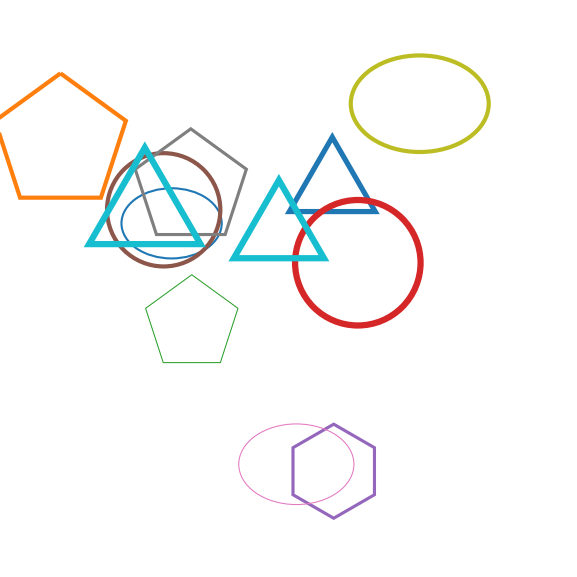[{"shape": "oval", "thickness": 1, "radius": 0.43, "center": [0.297, 0.612]}, {"shape": "triangle", "thickness": 2.5, "radius": 0.43, "center": [0.575, 0.676]}, {"shape": "pentagon", "thickness": 2, "radius": 0.6, "center": [0.105, 0.753]}, {"shape": "pentagon", "thickness": 0.5, "radius": 0.42, "center": [0.332, 0.439]}, {"shape": "circle", "thickness": 3, "radius": 0.54, "center": [0.62, 0.544]}, {"shape": "hexagon", "thickness": 1.5, "radius": 0.41, "center": [0.578, 0.183]}, {"shape": "circle", "thickness": 2, "radius": 0.49, "center": [0.283, 0.636]}, {"shape": "oval", "thickness": 0.5, "radius": 0.5, "center": [0.513, 0.195]}, {"shape": "pentagon", "thickness": 1.5, "radius": 0.51, "center": [0.33, 0.675]}, {"shape": "oval", "thickness": 2, "radius": 0.6, "center": [0.727, 0.82]}, {"shape": "triangle", "thickness": 3, "radius": 0.45, "center": [0.483, 0.597]}, {"shape": "triangle", "thickness": 3, "radius": 0.56, "center": [0.251, 0.632]}]